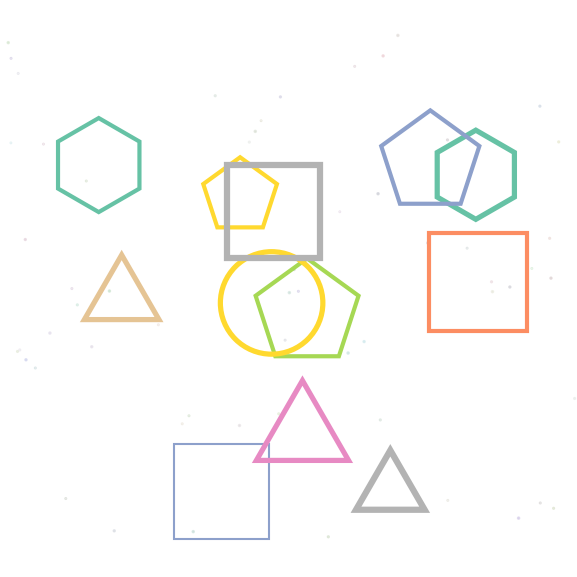[{"shape": "hexagon", "thickness": 2.5, "radius": 0.39, "center": [0.824, 0.697]}, {"shape": "hexagon", "thickness": 2, "radius": 0.41, "center": [0.171, 0.713]}, {"shape": "square", "thickness": 2, "radius": 0.42, "center": [0.828, 0.51]}, {"shape": "pentagon", "thickness": 2, "radius": 0.45, "center": [0.745, 0.719]}, {"shape": "square", "thickness": 1, "radius": 0.41, "center": [0.384, 0.148]}, {"shape": "triangle", "thickness": 2.5, "radius": 0.46, "center": [0.524, 0.248]}, {"shape": "pentagon", "thickness": 2, "radius": 0.47, "center": [0.532, 0.458]}, {"shape": "pentagon", "thickness": 2, "radius": 0.34, "center": [0.416, 0.66]}, {"shape": "circle", "thickness": 2.5, "radius": 0.44, "center": [0.47, 0.475]}, {"shape": "triangle", "thickness": 2.5, "radius": 0.37, "center": [0.211, 0.483]}, {"shape": "triangle", "thickness": 3, "radius": 0.34, "center": [0.676, 0.151]}, {"shape": "square", "thickness": 3, "radius": 0.4, "center": [0.474, 0.633]}]